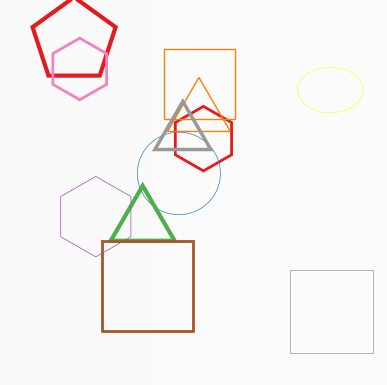[{"shape": "hexagon", "thickness": 2, "radius": 0.42, "center": [0.525, 0.64]}, {"shape": "pentagon", "thickness": 3, "radius": 0.56, "center": [0.191, 0.895]}, {"shape": "circle", "thickness": 0.5, "radius": 0.54, "center": [0.462, 0.55]}, {"shape": "triangle", "thickness": 3, "radius": 0.48, "center": [0.368, 0.422]}, {"shape": "hexagon", "thickness": 0.5, "radius": 0.52, "center": [0.247, 0.437]}, {"shape": "square", "thickness": 1, "radius": 0.45, "center": [0.515, 0.783]}, {"shape": "triangle", "thickness": 1, "radius": 0.47, "center": [0.513, 0.705]}, {"shape": "oval", "thickness": 0.5, "radius": 0.42, "center": [0.852, 0.766]}, {"shape": "square", "thickness": 2, "radius": 0.58, "center": [0.381, 0.257]}, {"shape": "hexagon", "thickness": 2, "radius": 0.4, "center": [0.206, 0.821]}, {"shape": "triangle", "thickness": 2.5, "radius": 0.42, "center": [0.472, 0.653]}, {"shape": "square", "thickness": 0.5, "radius": 0.54, "center": [0.855, 0.191]}]